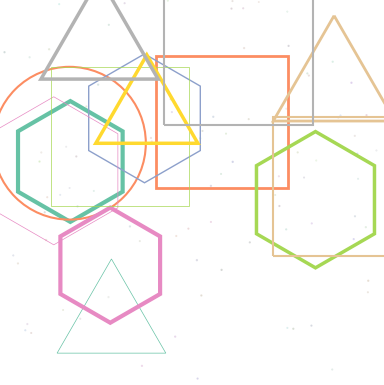[{"shape": "triangle", "thickness": 0.5, "radius": 0.82, "center": [0.289, 0.164]}, {"shape": "hexagon", "thickness": 3, "radius": 0.78, "center": [0.183, 0.581]}, {"shape": "circle", "thickness": 1.5, "radius": 0.99, "center": [0.18, 0.628]}, {"shape": "square", "thickness": 2, "radius": 0.85, "center": [0.576, 0.683]}, {"shape": "hexagon", "thickness": 1, "radius": 0.84, "center": [0.375, 0.693]}, {"shape": "hexagon", "thickness": 3, "radius": 0.75, "center": [0.286, 0.311]}, {"shape": "hexagon", "thickness": 0.5, "radius": 0.96, "center": [0.14, 0.556]}, {"shape": "hexagon", "thickness": 2.5, "radius": 0.88, "center": [0.819, 0.481]}, {"shape": "square", "thickness": 0.5, "radius": 0.9, "center": [0.312, 0.645]}, {"shape": "triangle", "thickness": 2.5, "radius": 0.77, "center": [0.381, 0.704]}, {"shape": "square", "thickness": 1.5, "radius": 0.9, "center": [0.89, 0.515]}, {"shape": "triangle", "thickness": 2, "radius": 0.91, "center": [0.868, 0.777]}, {"shape": "triangle", "thickness": 2.5, "radius": 0.88, "center": [0.259, 0.882]}, {"shape": "square", "thickness": 1.5, "radius": 0.97, "center": [0.621, 0.868]}]